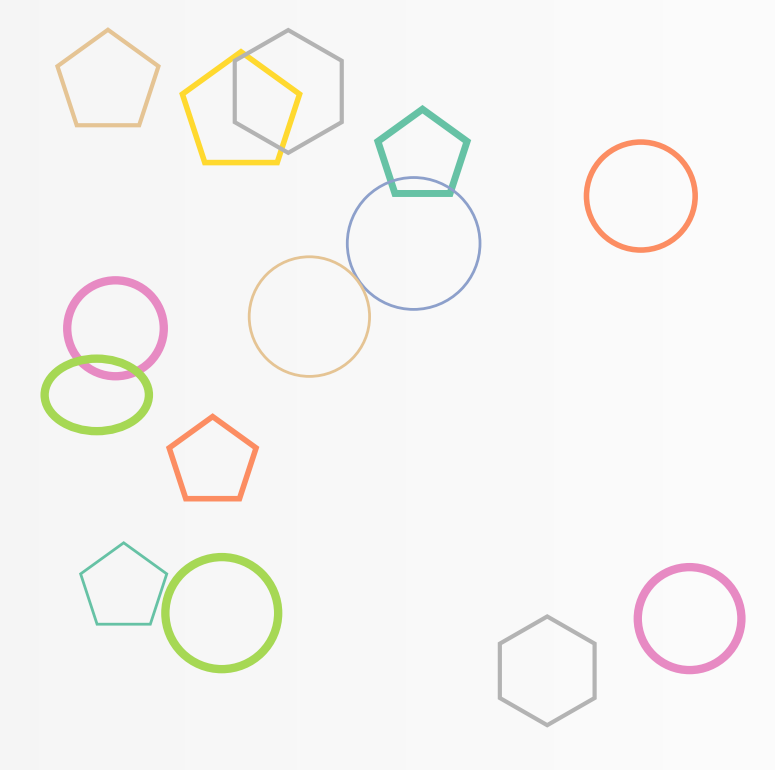[{"shape": "pentagon", "thickness": 1, "radius": 0.29, "center": [0.16, 0.237]}, {"shape": "pentagon", "thickness": 2.5, "radius": 0.3, "center": [0.545, 0.798]}, {"shape": "circle", "thickness": 2, "radius": 0.35, "center": [0.827, 0.745]}, {"shape": "pentagon", "thickness": 2, "radius": 0.29, "center": [0.274, 0.4]}, {"shape": "circle", "thickness": 1, "radius": 0.43, "center": [0.534, 0.684]}, {"shape": "circle", "thickness": 3, "radius": 0.33, "center": [0.89, 0.197]}, {"shape": "circle", "thickness": 3, "radius": 0.31, "center": [0.149, 0.574]}, {"shape": "oval", "thickness": 3, "radius": 0.34, "center": [0.125, 0.487]}, {"shape": "circle", "thickness": 3, "radius": 0.36, "center": [0.286, 0.204]}, {"shape": "pentagon", "thickness": 2, "radius": 0.4, "center": [0.311, 0.853]}, {"shape": "circle", "thickness": 1, "radius": 0.39, "center": [0.399, 0.589]}, {"shape": "pentagon", "thickness": 1.5, "radius": 0.34, "center": [0.139, 0.893]}, {"shape": "hexagon", "thickness": 1.5, "radius": 0.35, "center": [0.706, 0.129]}, {"shape": "hexagon", "thickness": 1.5, "radius": 0.4, "center": [0.372, 0.881]}]